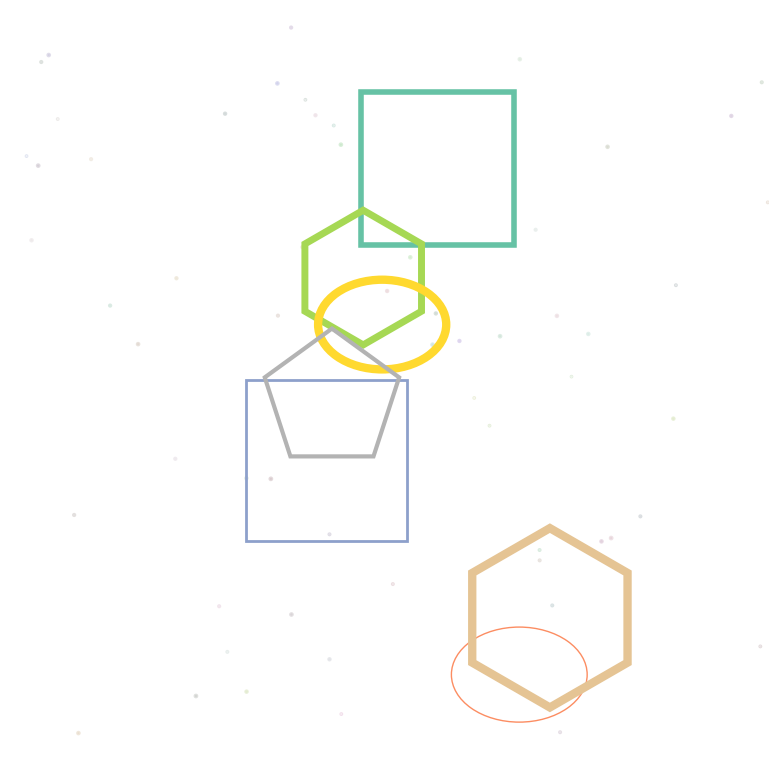[{"shape": "square", "thickness": 2, "radius": 0.49, "center": [0.568, 0.781]}, {"shape": "oval", "thickness": 0.5, "radius": 0.44, "center": [0.674, 0.124]}, {"shape": "square", "thickness": 1, "radius": 0.52, "center": [0.424, 0.402]}, {"shape": "hexagon", "thickness": 2.5, "radius": 0.44, "center": [0.472, 0.64]}, {"shape": "oval", "thickness": 3, "radius": 0.42, "center": [0.496, 0.578]}, {"shape": "hexagon", "thickness": 3, "radius": 0.58, "center": [0.714, 0.198]}, {"shape": "pentagon", "thickness": 1.5, "radius": 0.46, "center": [0.431, 0.482]}]